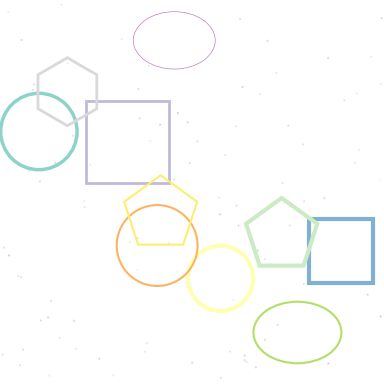[{"shape": "circle", "thickness": 2.5, "radius": 0.5, "center": [0.101, 0.658]}, {"shape": "circle", "thickness": 3, "radius": 0.42, "center": [0.573, 0.277]}, {"shape": "square", "thickness": 2, "radius": 0.54, "center": [0.33, 0.631]}, {"shape": "square", "thickness": 3, "radius": 0.42, "center": [0.885, 0.348]}, {"shape": "circle", "thickness": 1.5, "radius": 0.53, "center": [0.408, 0.362]}, {"shape": "oval", "thickness": 1.5, "radius": 0.57, "center": [0.773, 0.136]}, {"shape": "hexagon", "thickness": 2, "radius": 0.44, "center": [0.175, 0.762]}, {"shape": "oval", "thickness": 0.5, "radius": 0.53, "center": [0.453, 0.895]}, {"shape": "pentagon", "thickness": 3, "radius": 0.49, "center": [0.731, 0.389]}, {"shape": "pentagon", "thickness": 1.5, "radius": 0.5, "center": [0.417, 0.445]}]